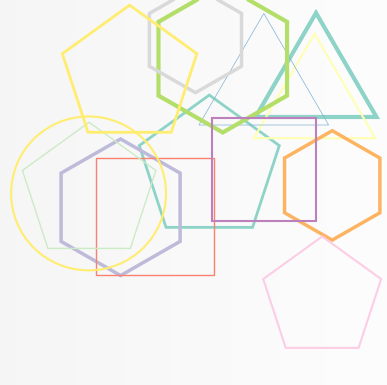[{"shape": "triangle", "thickness": 3, "radius": 0.9, "center": [0.816, 0.786]}, {"shape": "pentagon", "thickness": 2, "radius": 0.95, "center": [0.54, 0.563]}, {"shape": "triangle", "thickness": 1.5, "radius": 0.9, "center": [0.812, 0.732]}, {"shape": "hexagon", "thickness": 2.5, "radius": 0.89, "center": [0.311, 0.462]}, {"shape": "square", "thickness": 1, "radius": 0.76, "center": [0.399, 0.438]}, {"shape": "triangle", "thickness": 0.5, "radius": 0.97, "center": [0.681, 0.772]}, {"shape": "hexagon", "thickness": 2.5, "radius": 0.71, "center": [0.857, 0.518]}, {"shape": "hexagon", "thickness": 3, "radius": 0.96, "center": [0.575, 0.847]}, {"shape": "pentagon", "thickness": 1.5, "radius": 0.8, "center": [0.831, 0.226]}, {"shape": "hexagon", "thickness": 2.5, "radius": 0.69, "center": [0.504, 0.897]}, {"shape": "square", "thickness": 1.5, "radius": 0.67, "center": [0.682, 0.56]}, {"shape": "pentagon", "thickness": 1, "radius": 0.91, "center": [0.23, 0.501]}, {"shape": "circle", "thickness": 1.5, "radius": 1.0, "center": [0.229, 0.498]}, {"shape": "pentagon", "thickness": 2, "radius": 0.91, "center": [0.335, 0.804]}]